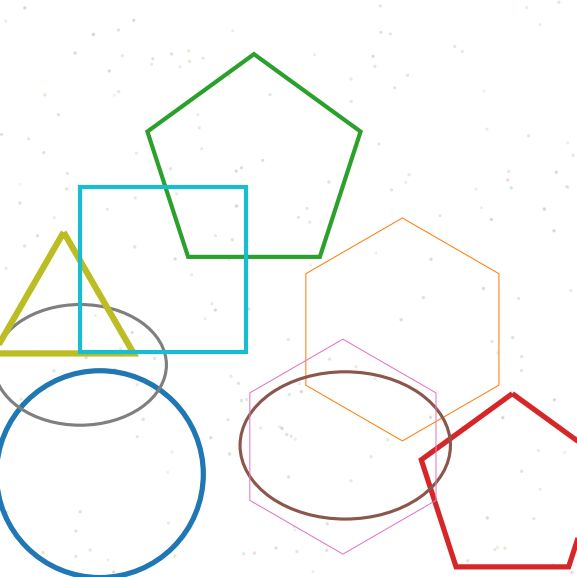[{"shape": "circle", "thickness": 2.5, "radius": 0.9, "center": [0.173, 0.178]}, {"shape": "hexagon", "thickness": 0.5, "radius": 0.97, "center": [0.697, 0.429]}, {"shape": "pentagon", "thickness": 2, "radius": 0.97, "center": [0.44, 0.711]}, {"shape": "pentagon", "thickness": 2.5, "radius": 0.83, "center": [0.887, 0.152]}, {"shape": "oval", "thickness": 1.5, "radius": 0.91, "center": [0.598, 0.228]}, {"shape": "hexagon", "thickness": 0.5, "radius": 0.93, "center": [0.594, 0.226]}, {"shape": "oval", "thickness": 1.5, "radius": 0.75, "center": [0.139, 0.367]}, {"shape": "triangle", "thickness": 3, "radius": 0.7, "center": [0.11, 0.457]}, {"shape": "square", "thickness": 2, "radius": 0.72, "center": [0.283, 0.533]}]